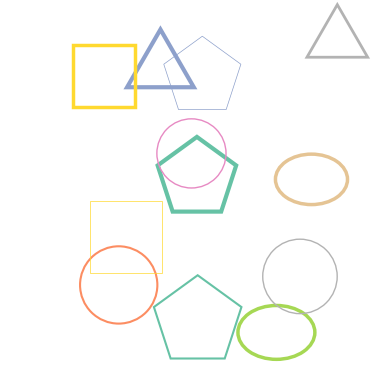[{"shape": "pentagon", "thickness": 1.5, "radius": 0.6, "center": [0.513, 0.166]}, {"shape": "pentagon", "thickness": 3, "radius": 0.54, "center": [0.511, 0.537]}, {"shape": "circle", "thickness": 1.5, "radius": 0.5, "center": [0.308, 0.26]}, {"shape": "triangle", "thickness": 3, "radius": 0.5, "center": [0.417, 0.823]}, {"shape": "pentagon", "thickness": 0.5, "radius": 0.53, "center": [0.526, 0.801]}, {"shape": "circle", "thickness": 1, "radius": 0.45, "center": [0.497, 0.602]}, {"shape": "oval", "thickness": 2.5, "radius": 0.5, "center": [0.718, 0.137]}, {"shape": "square", "thickness": 0.5, "radius": 0.47, "center": [0.327, 0.384]}, {"shape": "square", "thickness": 2.5, "radius": 0.41, "center": [0.27, 0.803]}, {"shape": "oval", "thickness": 2.5, "radius": 0.47, "center": [0.809, 0.534]}, {"shape": "triangle", "thickness": 2, "radius": 0.46, "center": [0.876, 0.897]}, {"shape": "circle", "thickness": 1, "radius": 0.48, "center": [0.779, 0.282]}]